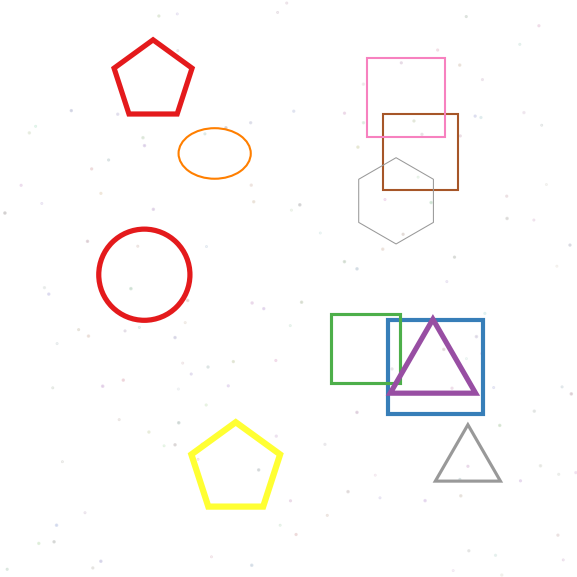[{"shape": "circle", "thickness": 2.5, "radius": 0.39, "center": [0.25, 0.523]}, {"shape": "pentagon", "thickness": 2.5, "radius": 0.35, "center": [0.265, 0.859]}, {"shape": "square", "thickness": 2, "radius": 0.41, "center": [0.754, 0.364]}, {"shape": "square", "thickness": 1.5, "radius": 0.3, "center": [0.633, 0.396]}, {"shape": "triangle", "thickness": 2.5, "radius": 0.43, "center": [0.75, 0.361]}, {"shape": "oval", "thickness": 1, "radius": 0.31, "center": [0.372, 0.733]}, {"shape": "pentagon", "thickness": 3, "radius": 0.4, "center": [0.408, 0.187]}, {"shape": "square", "thickness": 1, "radius": 0.33, "center": [0.728, 0.736]}, {"shape": "square", "thickness": 1, "radius": 0.34, "center": [0.704, 0.83]}, {"shape": "triangle", "thickness": 1.5, "radius": 0.33, "center": [0.81, 0.199]}, {"shape": "hexagon", "thickness": 0.5, "radius": 0.37, "center": [0.686, 0.651]}]